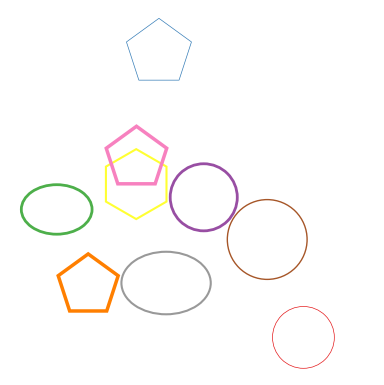[{"shape": "circle", "thickness": 0.5, "radius": 0.4, "center": [0.788, 0.124]}, {"shape": "pentagon", "thickness": 0.5, "radius": 0.44, "center": [0.413, 0.864]}, {"shape": "oval", "thickness": 2, "radius": 0.46, "center": [0.147, 0.456]}, {"shape": "circle", "thickness": 2, "radius": 0.44, "center": [0.529, 0.488]}, {"shape": "pentagon", "thickness": 2.5, "radius": 0.41, "center": [0.229, 0.259]}, {"shape": "hexagon", "thickness": 1.5, "radius": 0.45, "center": [0.354, 0.522]}, {"shape": "circle", "thickness": 1, "radius": 0.52, "center": [0.694, 0.378]}, {"shape": "pentagon", "thickness": 2.5, "radius": 0.41, "center": [0.355, 0.589]}, {"shape": "oval", "thickness": 1.5, "radius": 0.58, "center": [0.431, 0.265]}]